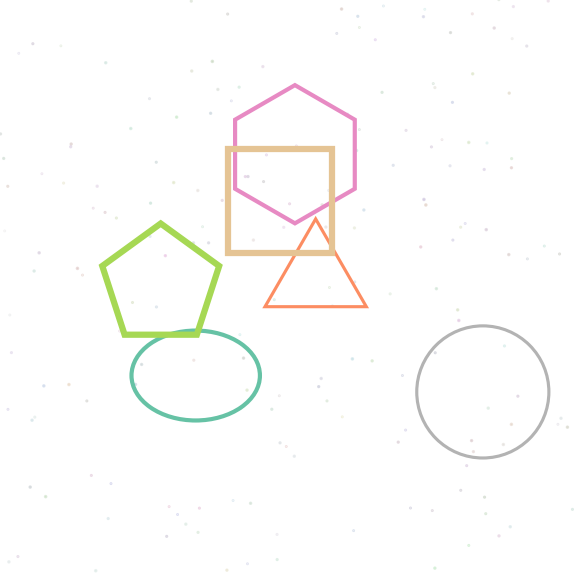[{"shape": "oval", "thickness": 2, "radius": 0.56, "center": [0.339, 0.349]}, {"shape": "triangle", "thickness": 1.5, "radius": 0.51, "center": [0.547, 0.519]}, {"shape": "hexagon", "thickness": 2, "radius": 0.6, "center": [0.511, 0.732]}, {"shape": "pentagon", "thickness": 3, "radius": 0.53, "center": [0.278, 0.506]}, {"shape": "square", "thickness": 3, "radius": 0.45, "center": [0.485, 0.652]}, {"shape": "circle", "thickness": 1.5, "radius": 0.57, "center": [0.836, 0.32]}]